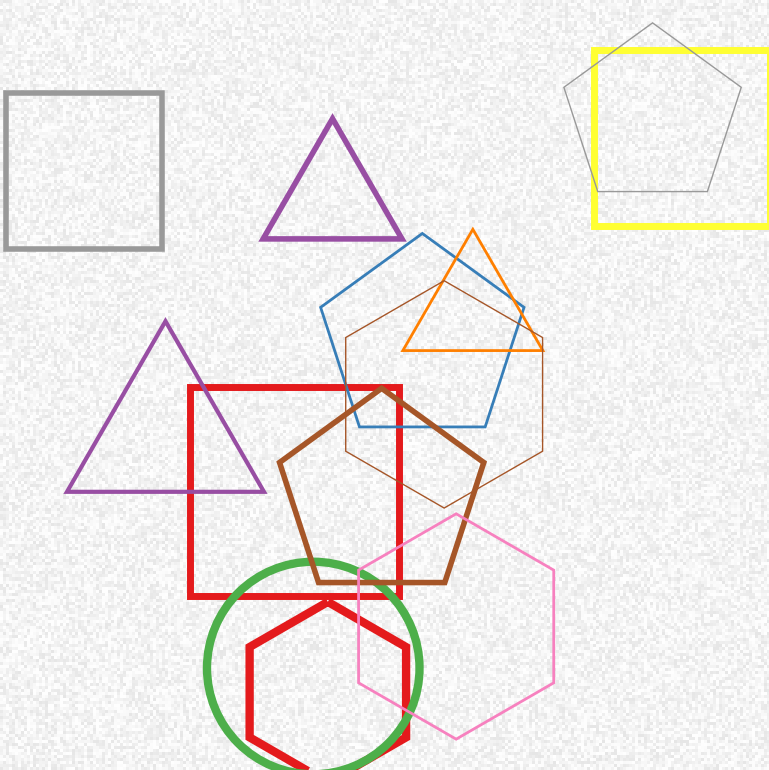[{"shape": "hexagon", "thickness": 3, "radius": 0.59, "center": [0.426, 0.101]}, {"shape": "square", "thickness": 2.5, "radius": 0.68, "center": [0.383, 0.361]}, {"shape": "pentagon", "thickness": 1, "radius": 0.69, "center": [0.548, 0.558]}, {"shape": "circle", "thickness": 3, "radius": 0.69, "center": [0.407, 0.132]}, {"shape": "triangle", "thickness": 1.5, "radius": 0.74, "center": [0.215, 0.435]}, {"shape": "triangle", "thickness": 2, "radius": 0.52, "center": [0.432, 0.742]}, {"shape": "triangle", "thickness": 1, "radius": 0.52, "center": [0.614, 0.597]}, {"shape": "square", "thickness": 2.5, "radius": 0.57, "center": [0.886, 0.821]}, {"shape": "pentagon", "thickness": 2, "radius": 0.7, "center": [0.496, 0.356]}, {"shape": "hexagon", "thickness": 0.5, "radius": 0.74, "center": [0.577, 0.488]}, {"shape": "hexagon", "thickness": 1, "radius": 0.73, "center": [0.592, 0.186]}, {"shape": "square", "thickness": 2, "radius": 0.5, "center": [0.109, 0.778]}, {"shape": "pentagon", "thickness": 0.5, "radius": 0.61, "center": [0.847, 0.849]}]